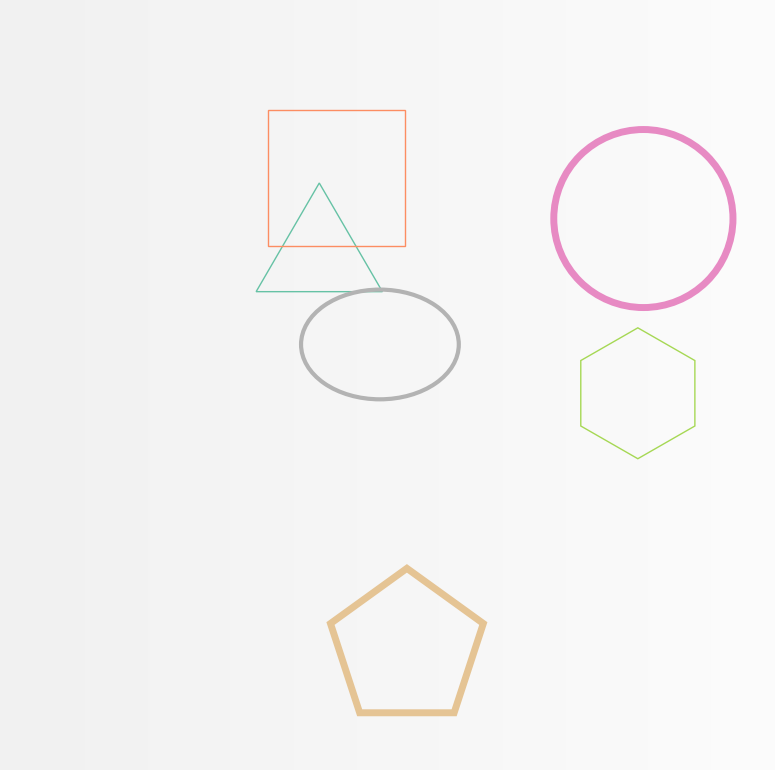[{"shape": "triangle", "thickness": 0.5, "radius": 0.47, "center": [0.412, 0.668]}, {"shape": "square", "thickness": 0.5, "radius": 0.44, "center": [0.434, 0.769]}, {"shape": "circle", "thickness": 2.5, "radius": 0.58, "center": [0.83, 0.716]}, {"shape": "hexagon", "thickness": 0.5, "radius": 0.42, "center": [0.823, 0.489]}, {"shape": "pentagon", "thickness": 2.5, "radius": 0.52, "center": [0.525, 0.158]}, {"shape": "oval", "thickness": 1.5, "radius": 0.51, "center": [0.49, 0.553]}]